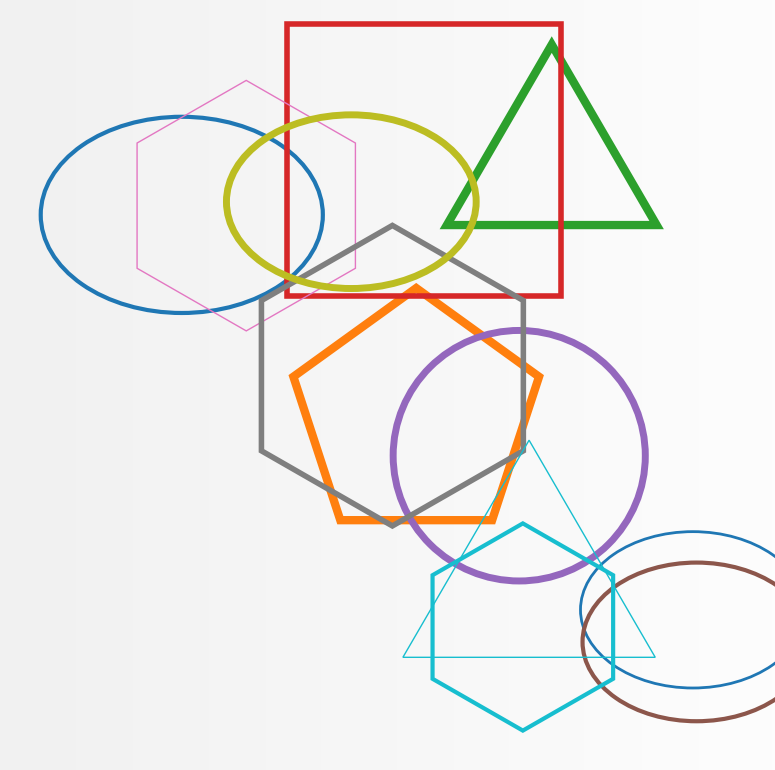[{"shape": "oval", "thickness": 1, "radius": 0.73, "center": [0.894, 0.208]}, {"shape": "oval", "thickness": 1.5, "radius": 0.91, "center": [0.235, 0.721]}, {"shape": "pentagon", "thickness": 3, "radius": 0.83, "center": [0.537, 0.459]}, {"shape": "triangle", "thickness": 3, "radius": 0.78, "center": [0.712, 0.786]}, {"shape": "square", "thickness": 2, "radius": 0.88, "center": [0.547, 0.793]}, {"shape": "circle", "thickness": 2.5, "radius": 0.81, "center": [0.67, 0.408]}, {"shape": "oval", "thickness": 1.5, "radius": 0.74, "center": [0.899, 0.166]}, {"shape": "hexagon", "thickness": 0.5, "radius": 0.81, "center": [0.318, 0.733]}, {"shape": "hexagon", "thickness": 2, "radius": 0.98, "center": [0.506, 0.512]}, {"shape": "oval", "thickness": 2.5, "radius": 0.81, "center": [0.453, 0.738]}, {"shape": "hexagon", "thickness": 1.5, "radius": 0.67, "center": [0.675, 0.186]}, {"shape": "triangle", "thickness": 0.5, "radius": 0.94, "center": [0.683, 0.24]}]